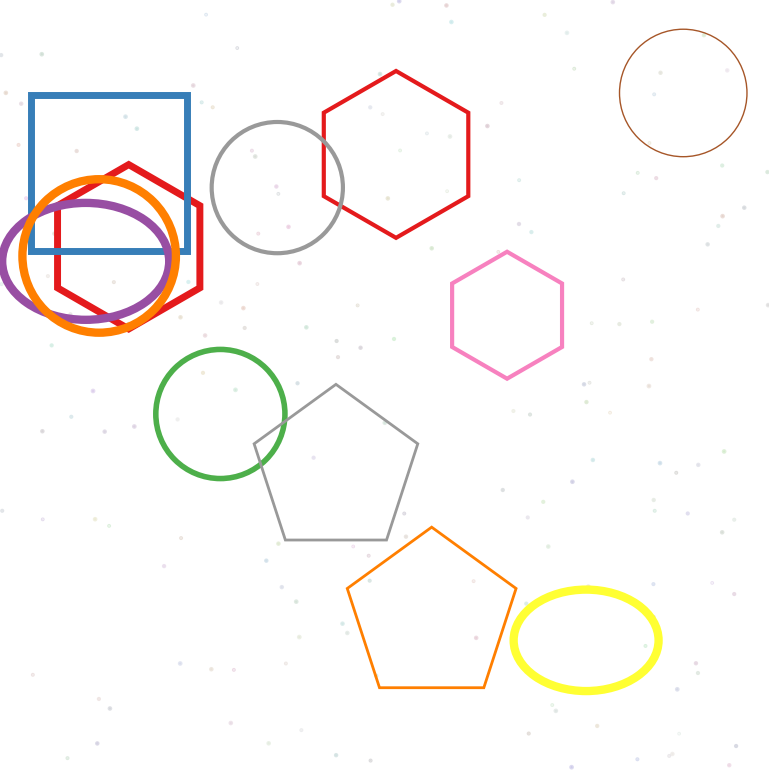[{"shape": "hexagon", "thickness": 1.5, "radius": 0.54, "center": [0.514, 0.799]}, {"shape": "hexagon", "thickness": 2.5, "radius": 0.53, "center": [0.167, 0.68]}, {"shape": "square", "thickness": 2.5, "radius": 0.51, "center": [0.141, 0.776]}, {"shape": "circle", "thickness": 2, "radius": 0.42, "center": [0.286, 0.462]}, {"shape": "oval", "thickness": 3, "radius": 0.54, "center": [0.111, 0.661]}, {"shape": "pentagon", "thickness": 1, "radius": 0.58, "center": [0.561, 0.2]}, {"shape": "circle", "thickness": 3, "radius": 0.5, "center": [0.129, 0.668]}, {"shape": "oval", "thickness": 3, "radius": 0.47, "center": [0.761, 0.168]}, {"shape": "circle", "thickness": 0.5, "radius": 0.41, "center": [0.887, 0.879]}, {"shape": "hexagon", "thickness": 1.5, "radius": 0.41, "center": [0.659, 0.591]}, {"shape": "pentagon", "thickness": 1, "radius": 0.56, "center": [0.436, 0.389]}, {"shape": "circle", "thickness": 1.5, "radius": 0.43, "center": [0.36, 0.756]}]